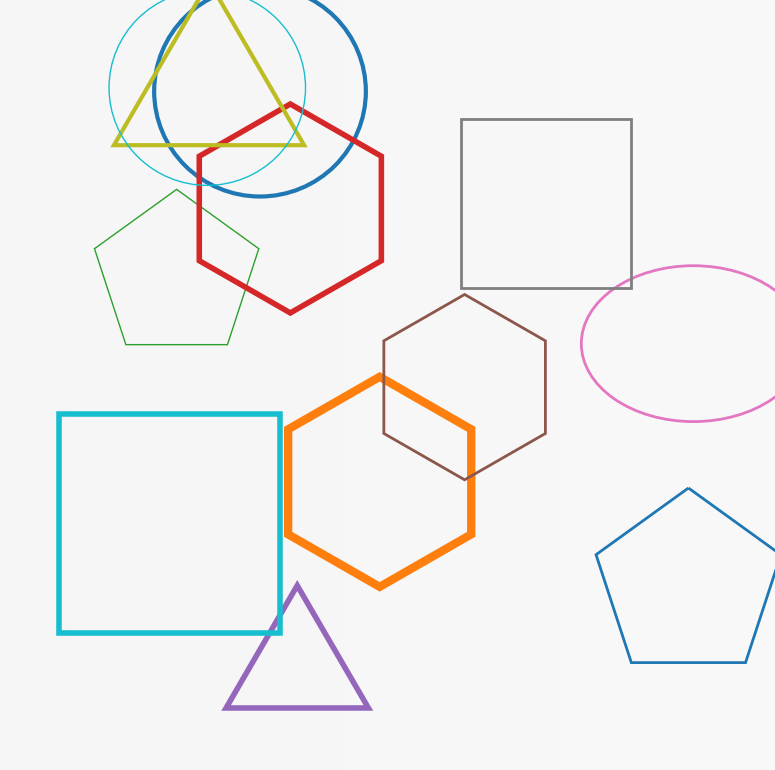[{"shape": "circle", "thickness": 1.5, "radius": 0.68, "center": [0.335, 0.881]}, {"shape": "pentagon", "thickness": 1, "radius": 0.63, "center": [0.888, 0.241]}, {"shape": "hexagon", "thickness": 3, "radius": 0.68, "center": [0.49, 0.374]}, {"shape": "pentagon", "thickness": 0.5, "radius": 0.56, "center": [0.228, 0.643]}, {"shape": "hexagon", "thickness": 2, "radius": 0.68, "center": [0.375, 0.729]}, {"shape": "triangle", "thickness": 2, "radius": 0.53, "center": [0.384, 0.134]}, {"shape": "hexagon", "thickness": 1, "radius": 0.6, "center": [0.6, 0.497]}, {"shape": "oval", "thickness": 1, "radius": 0.72, "center": [0.895, 0.554]}, {"shape": "square", "thickness": 1, "radius": 0.55, "center": [0.704, 0.736]}, {"shape": "triangle", "thickness": 1.5, "radius": 0.71, "center": [0.27, 0.882]}, {"shape": "circle", "thickness": 0.5, "radius": 0.63, "center": [0.267, 0.886]}, {"shape": "square", "thickness": 2, "radius": 0.71, "center": [0.219, 0.32]}]